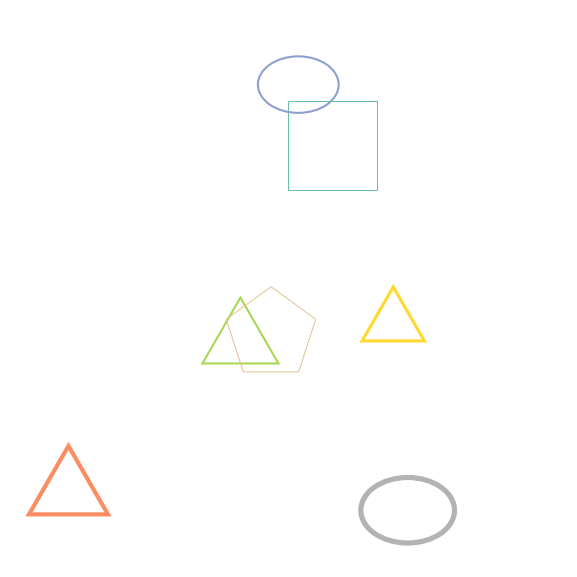[{"shape": "square", "thickness": 0.5, "radius": 0.38, "center": [0.576, 0.747]}, {"shape": "triangle", "thickness": 2, "radius": 0.39, "center": [0.119, 0.148]}, {"shape": "oval", "thickness": 1, "radius": 0.35, "center": [0.517, 0.853]}, {"shape": "triangle", "thickness": 1, "radius": 0.38, "center": [0.416, 0.408]}, {"shape": "triangle", "thickness": 1.5, "radius": 0.31, "center": [0.681, 0.44]}, {"shape": "pentagon", "thickness": 0.5, "radius": 0.41, "center": [0.469, 0.421]}, {"shape": "oval", "thickness": 2.5, "radius": 0.41, "center": [0.706, 0.116]}]